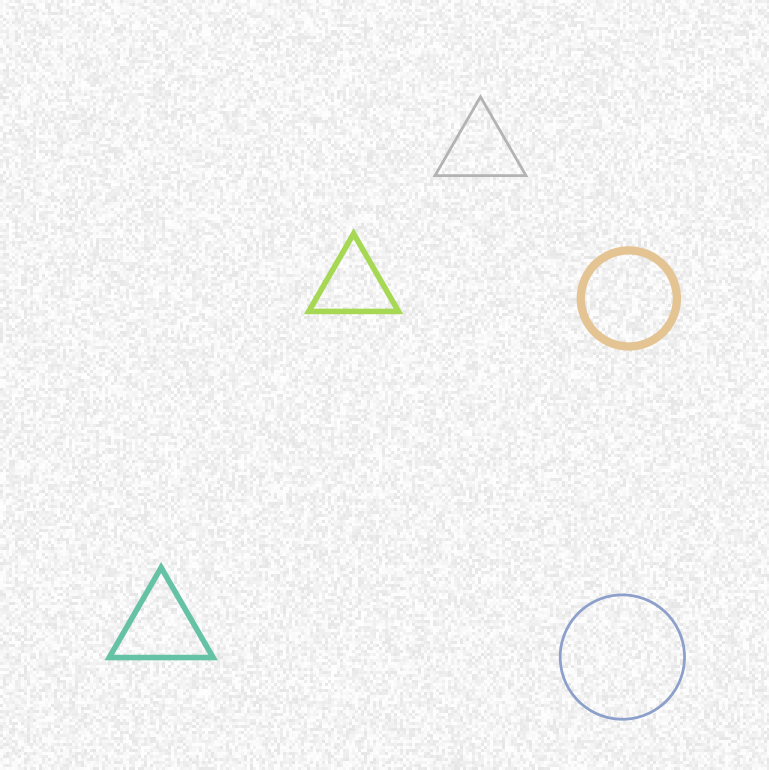[{"shape": "triangle", "thickness": 2, "radius": 0.39, "center": [0.209, 0.185]}, {"shape": "circle", "thickness": 1, "radius": 0.4, "center": [0.808, 0.147]}, {"shape": "triangle", "thickness": 2, "radius": 0.34, "center": [0.459, 0.629]}, {"shape": "circle", "thickness": 3, "radius": 0.31, "center": [0.817, 0.612]}, {"shape": "triangle", "thickness": 1, "radius": 0.34, "center": [0.624, 0.806]}]